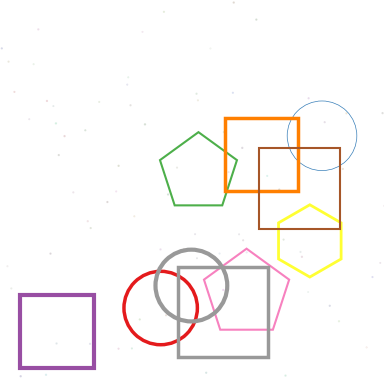[{"shape": "circle", "thickness": 2.5, "radius": 0.48, "center": [0.417, 0.2]}, {"shape": "circle", "thickness": 0.5, "radius": 0.45, "center": [0.836, 0.647]}, {"shape": "pentagon", "thickness": 1.5, "radius": 0.53, "center": [0.515, 0.552]}, {"shape": "square", "thickness": 3, "radius": 0.48, "center": [0.148, 0.138]}, {"shape": "square", "thickness": 2.5, "radius": 0.47, "center": [0.68, 0.598]}, {"shape": "hexagon", "thickness": 2, "radius": 0.47, "center": [0.805, 0.374]}, {"shape": "square", "thickness": 1.5, "radius": 0.53, "center": [0.777, 0.51]}, {"shape": "pentagon", "thickness": 1.5, "radius": 0.58, "center": [0.64, 0.238]}, {"shape": "circle", "thickness": 3, "radius": 0.47, "center": [0.497, 0.258]}, {"shape": "square", "thickness": 2.5, "radius": 0.58, "center": [0.58, 0.19]}]